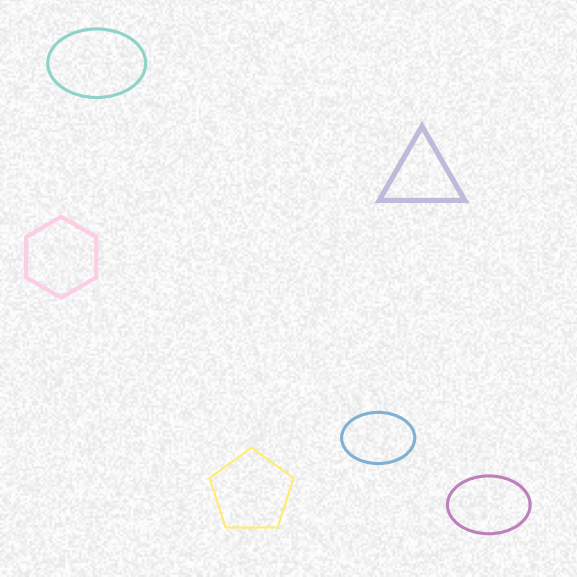[{"shape": "oval", "thickness": 1.5, "radius": 0.42, "center": [0.167, 0.89]}, {"shape": "triangle", "thickness": 2.5, "radius": 0.43, "center": [0.731, 0.695]}, {"shape": "oval", "thickness": 1.5, "radius": 0.32, "center": [0.655, 0.241]}, {"shape": "hexagon", "thickness": 2, "radius": 0.35, "center": [0.106, 0.554]}, {"shape": "oval", "thickness": 1.5, "radius": 0.36, "center": [0.846, 0.125]}, {"shape": "pentagon", "thickness": 1, "radius": 0.38, "center": [0.436, 0.148]}]